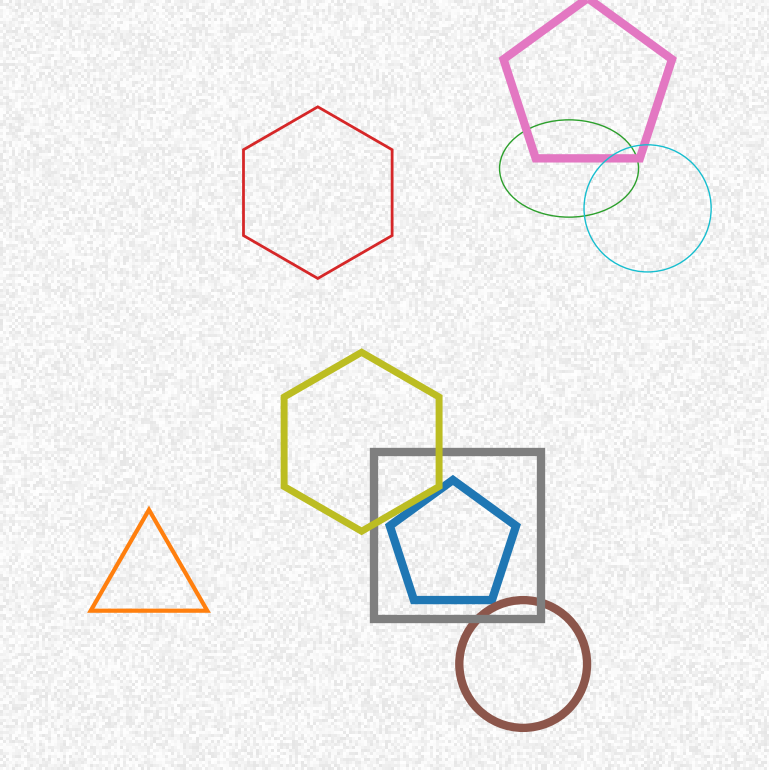[{"shape": "pentagon", "thickness": 3, "radius": 0.43, "center": [0.588, 0.29]}, {"shape": "triangle", "thickness": 1.5, "radius": 0.44, "center": [0.193, 0.251]}, {"shape": "oval", "thickness": 0.5, "radius": 0.45, "center": [0.739, 0.781]}, {"shape": "hexagon", "thickness": 1, "radius": 0.56, "center": [0.413, 0.75]}, {"shape": "circle", "thickness": 3, "radius": 0.41, "center": [0.679, 0.138]}, {"shape": "pentagon", "thickness": 3, "radius": 0.58, "center": [0.763, 0.887]}, {"shape": "square", "thickness": 3, "radius": 0.54, "center": [0.594, 0.305]}, {"shape": "hexagon", "thickness": 2.5, "radius": 0.58, "center": [0.47, 0.426]}, {"shape": "circle", "thickness": 0.5, "radius": 0.41, "center": [0.841, 0.729]}]